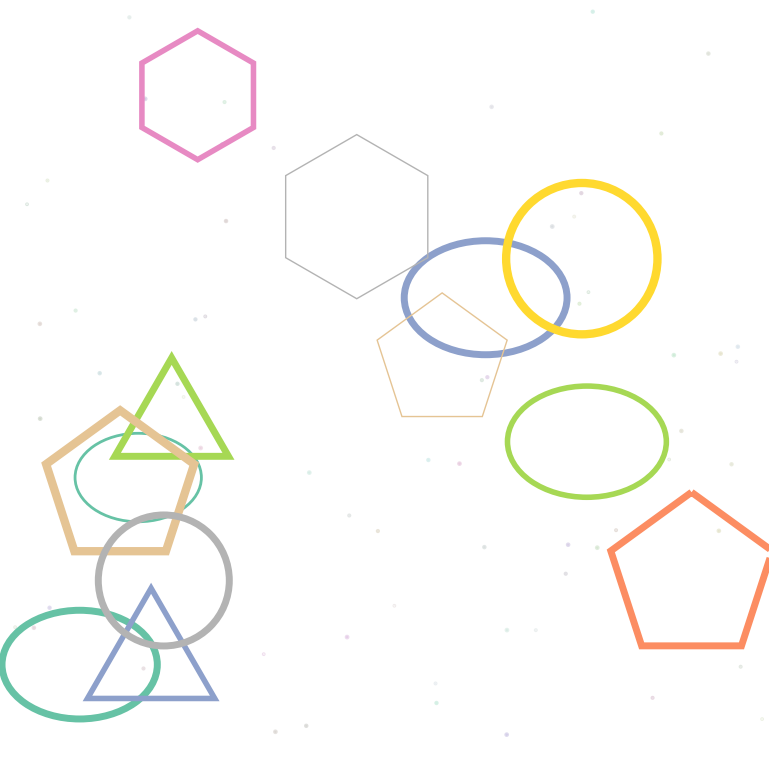[{"shape": "oval", "thickness": 1, "radius": 0.41, "center": [0.18, 0.38]}, {"shape": "oval", "thickness": 2.5, "radius": 0.5, "center": [0.103, 0.137]}, {"shape": "pentagon", "thickness": 2.5, "radius": 0.55, "center": [0.898, 0.25]}, {"shape": "oval", "thickness": 2.5, "radius": 0.53, "center": [0.631, 0.613]}, {"shape": "triangle", "thickness": 2, "radius": 0.48, "center": [0.196, 0.141]}, {"shape": "hexagon", "thickness": 2, "radius": 0.42, "center": [0.257, 0.876]}, {"shape": "triangle", "thickness": 2.5, "radius": 0.43, "center": [0.223, 0.45]}, {"shape": "oval", "thickness": 2, "radius": 0.52, "center": [0.762, 0.426]}, {"shape": "circle", "thickness": 3, "radius": 0.49, "center": [0.756, 0.664]}, {"shape": "pentagon", "thickness": 3, "radius": 0.51, "center": [0.156, 0.366]}, {"shape": "pentagon", "thickness": 0.5, "radius": 0.44, "center": [0.574, 0.531]}, {"shape": "circle", "thickness": 2.5, "radius": 0.43, "center": [0.213, 0.246]}, {"shape": "hexagon", "thickness": 0.5, "radius": 0.53, "center": [0.463, 0.719]}]